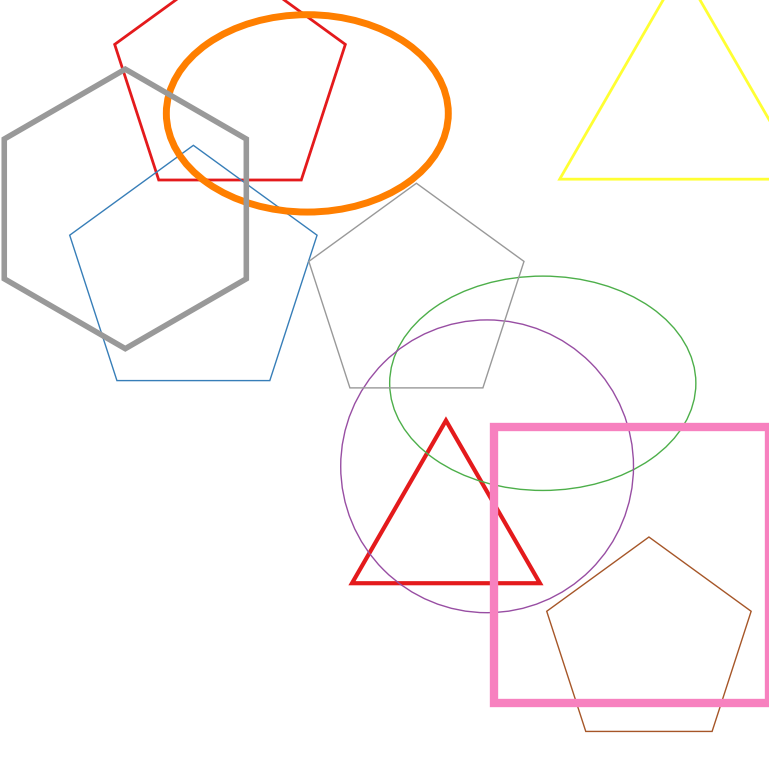[{"shape": "triangle", "thickness": 1.5, "radius": 0.7, "center": [0.579, 0.313]}, {"shape": "pentagon", "thickness": 1, "radius": 0.79, "center": [0.299, 0.894]}, {"shape": "pentagon", "thickness": 0.5, "radius": 0.84, "center": [0.251, 0.642]}, {"shape": "oval", "thickness": 0.5, "radius": 0.99, "center": [0.705, 0.502]}, {"shape": "circle", "thickness": 0.5, "radius": 0.95, "center": [0.633, 0.394]}, {"shape": "oval", "thickness": 2.5, "radius": 0.92, "center": [0.399, 0.853]}, {"shape": "triangle", "thickness": 1, "radius": 0.91, "center": [0.885, 0.859]}, {"shape": "pentagon", "thickness": 0.5, "radius": 0.7, "center": [0.843, 0.163]}, {"shape": "square", "thickness": 3, "radius": 0.89, "center": [0.82, 0.266]}, {"shape": "hexagon", "thickness": 2, "radius": 0.91, "center": [0.163, 0.729]}, {"shape": "pentagon", "thickness": 0.5, "radius": 0.73, "center": [0.541, 0.615]}]